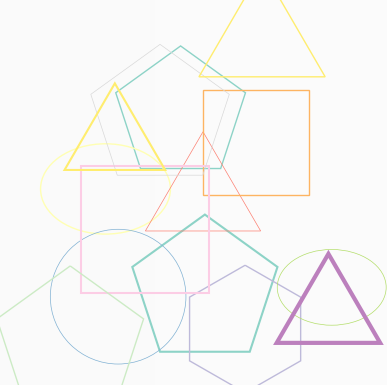[{"shape": "pentagon", "thickness": 1, "radius": 0.88, "center": [0.466, 0.705]}, {"shape": "pentagon", "thickness": 1.5, "radius": 0.98, "center": [0.529, 0.246]}, {"shape": "oval", "thickness": 1, "radius": 0.84, "center": [0.272, 0.509]}, {"shape": "hexagon", "thickness": 1, "radius": 0.83, "center": [0.633, 0.146]}, {"shape": "triangle", "thickness": 0.5, "radius": 0.86, "center": [0.524, 0.486]}, {"shape": "circle", "thickness": 0.5, "radius": 0.87, "center": [0.305, 0.229]}, {"shape": "square", "thickness": 1, "radius": 0.68, "center": [0.661, 0.63]}, {"shape": "oval", "thickness": 0.5, "radius": 0.7, "center": [0.856, 0.254]}, {"shape": "square", "thickness": 1.5, "radius": 0.83, "center": [0.375, 0.403]}, {"shape": "pentagon", "thickness": 0.5, "radius": 0.94, "center": [0.413, 0.697]}, {"shape": "triangle", "thickness": 3, "radius": 0.77, "center": [0.848, 0.187]}, {"shape": "pentagon", "thickness": 1, "radius": 1.0, "center": [0.181, 0.11]}, {"shape": "triangle", "thickness": 1, "radius": 0.94, "center": [0.676, 0.895]}, {"shape": "triangle", "thickness": 1.5, "radius": 0.75, "center": [0.296, 0.634]}]